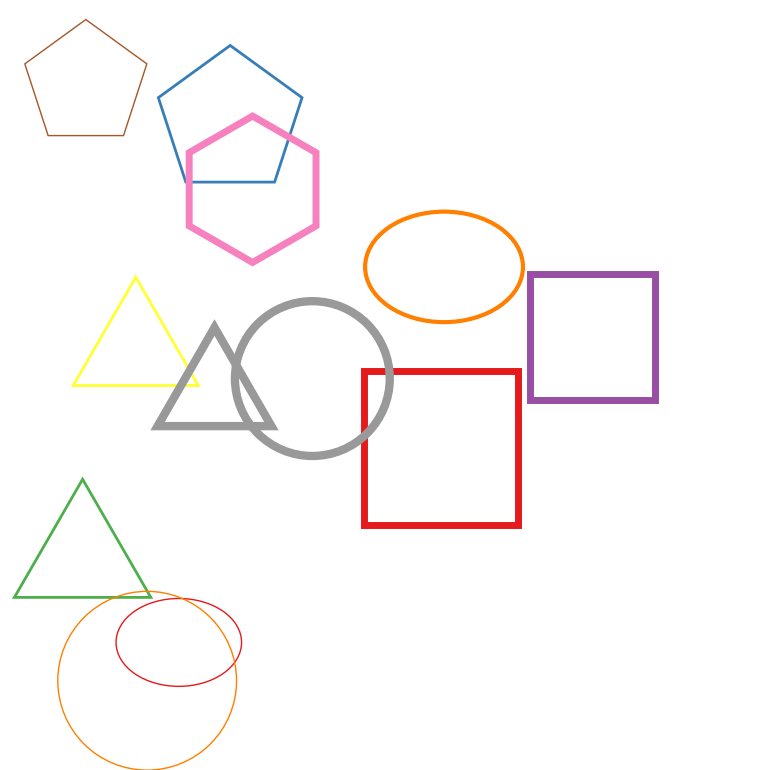[{"shape": "oval", "thickness": 0.5, "radius": 0.41, "center": [0.232, 0.166]}, {"shape": "square", "thickness": 2.5, "radius": 0.5, "center": [0.573, 0.418]}, {"shape": "pentagon", "thickness": 1, "radius": 0.49, "center": [0.299, 0.843]}, {"shape": "triangle", "thickness": 1, "radius": 0.51, "center": [0.107, 0.275]}, {"shape": "square", "thickness": 2.5, "radius": 0.41, "center": [0.77, 0.562]}, {"shape": "oval", "thickness": 1.5, "radius": 0.51, "center": [0.577, 0.653]}, {"shape": "circle", "thickness": 0.5, "radius": 0.58, "center": [0.191, 0.116]}, {"shape": "triangle", "thickness": 1, "radius": 0.47, "center": [0.176, 0.546]}, {"shape": "pentagon", "thickness": 0.5, "radius": 0.42, "center": [0.111, 0.891]}, {"shape": "hexagon", "thickness": 2.5, "radius": 0.48, "center": [0.328, 0.754]}, {"shape": "triangle", "thickness": 3, "radius": 0.43, "center": [0.279, 0.489]}, {"shape": "circle", "thickness": 3, "radius": 0.5, "center": [0.406, 0.508]}]